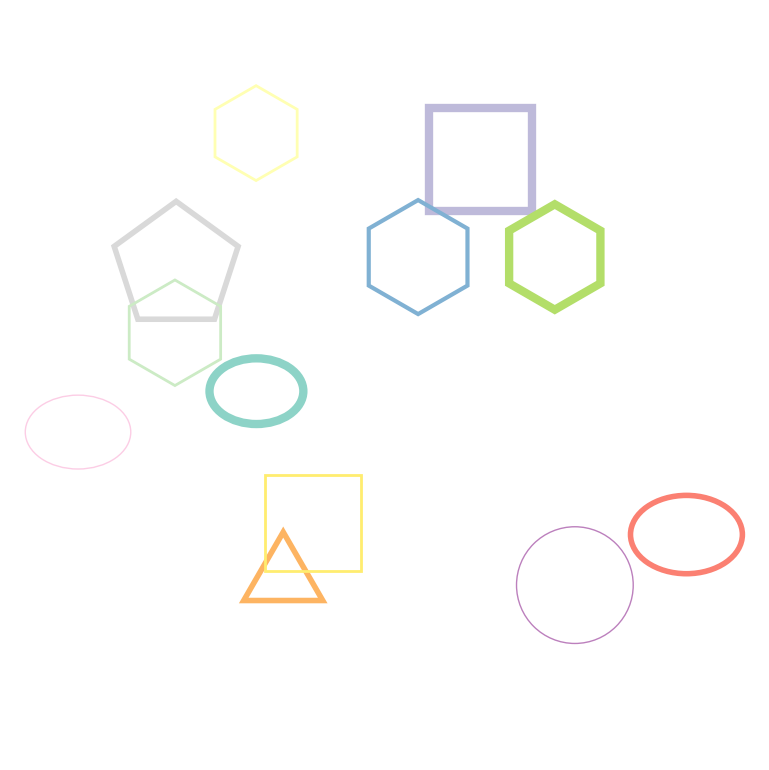[{"shape": "oval", "thickness": 3, "radius": 0.3, "center": [0.333, 0.492]}, {"shape": "hexagon", "thickness": 1, "radius": 0.31, "center": [0.333, 0.827]}, {"shape": "square", "thickness": 3, "radius": 0.33, "center": [0.624, 0.793]}, {"shape": "oval", "thickness": 2, "radius": 0.36, "center": [0.891, 0.306]}, {"shape": "hexagon", "thickness": 1.5, "radius": 0.37, "center": [0.543, 0.666]}, {"shape": "triangle", "thickness": 2, "radius": 0.3, "center": [0.368, 0.25]}, {"shape": "hexagon", "thickness": 3, "radius": 0.34, "center": [0.72, 0.666]}, {"shape": "oval", "thickness": 0.5, "radius": 0.34, "center": [0.101, 0.439]}, {"shape": "pentagon", "thickness": 2, "radius": 0.42, "center": [0.229, 0.654]}, {"shape": "circle", "thickness": 0.5, "radius": 0.38, "center": [0.747, 0.24]}, {"shape": "hexagon", "thickness": 1, "radius": 0.34, "center": [0.227, 0.568]}, {"shape": "square", "thickness": 1, "radius": 0.31, "center": [0.406, 0.321]}]